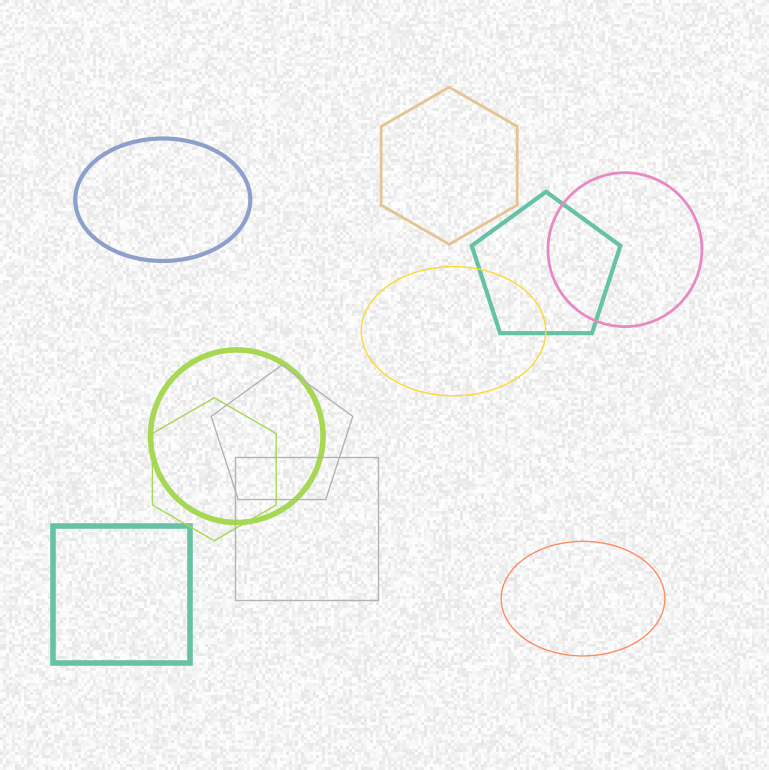[{"shape": "pentagon", "thickness": 1.5, "radius": 0.51, "center": [0.709, 0.649]}, {"shape": "square", "thickness": 2, "radius": 0.45, "center": [0.158, 0.228]}, {"shape": "oval", "thickness": 0.5, "radius": 0.53, "center": [0.757, 0.223]}, {"shape": "oval", "thickness": 1.5, "radius": 0.57, "center": [0.211, 0.741]}, {"shape": "circle", "thickness": 1, "radius": 0.5, "center": [0.812, 0.676]}, {"shape": "hexagon", "thickness": 0.5, "radius": 0.46, "center": [0.278, 0.391]}, {"shape": "circle", "thickness": 2, "radius": 0.56, "center": [0.307, 0.434]}, {"shape": "oval", "thickness": 0.5, "radius": 0.6, "center": [0.589, 0.57]}, {"shape": "hexagon", "thickness": 1, "radius": 0.51, "center": [0.583, 0.785]}, {"shape": "pentagon", "thickness": 0.5, "radius": 0.48, "center": [0.366, 0.429]}, {"shape": "square", "thickness": 0.5, "radius": 0.46, "center": [0.398, 0.314]}]